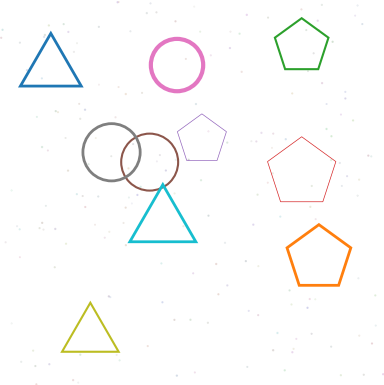[{"shape": "triangle", "thickness": 2, "radius": 0.46, "center": [0.132, 0.822]}, {"shape": "pentagon", "thickness": 2, "radius": 0.44, "center": [0.828, 0.329]}, {"shape": "pentagon", "thickness": 1.5, "radius": 0.37, "center": [0.784, 0.88]}, {"shape": "pentagon", "thickness": 0.5, "radius": 0.47, "center": [0.784, 0.551]}, {"shape": "pentagon", "thickness": 0.5, "radius": 0.33, "center": [0.524, 0.637]}, {"shape": "circle", "thickness": 1.5, "radius": 0.37, "center": [0.389, 0.579]}, {"shape": "circle", "thickness": 3, "radius": 0.34, "center": [0.46, 0.831]}, {"shape": "circle", "thickness": 2, "radius": 0.37, "center": [0.29, 0.604]}, {"shape": "triangle", "thickness": 1.5, "radius": 0.42, "center": [0.235, 0.129]}, {"shape": "triangle", "thickness": 2, "radius": 0.49, "center": [0.423, 0.422]}]